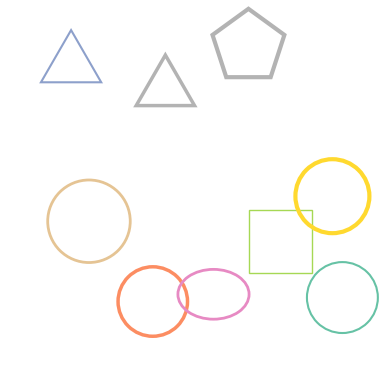[{"shape": "circle", "thickness": 1.5, "radius": 0.46, "center": [0.889, 0.227]}, {"shape": "circle", "thickness": 2.5, "radius": 0.45, "center": [0.397, 0.217]}, {"shape": "triangle", "thickness": 1.5, "radius": 0.45, "center": [0.185, 0.831]}, {"shape": "oval", "thickness": 2, "radius": 0.46, "center": [0.555, 0.236]}, {"shape": "square", "thickness": 1, "radius": 0.41, "center": [0.728, 0.373]}, {"shape": "circle", "thickness": 3, "radius": 0.48, "center": [0.863, 0.49]}, {"shape": "circle", "thickness": 2, "radius": 0.54, "center": [0.231, 0.425]}, {"shape": "pentagon", "thickness": 3, "radius": 0.49, "center": [0.645, 0.879]}, {"shape": "triangle", "thickness": 2.5, "radius": 0.44, "center": [0.43, 0.77]}]